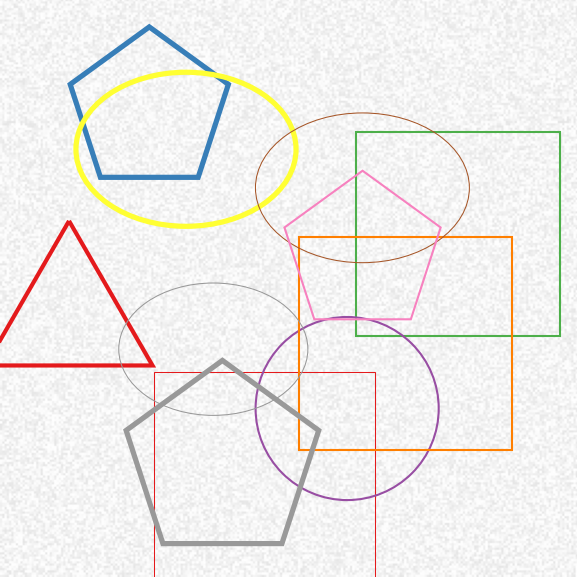[{"shape": "triangle", "thickness": 2, "radius": 0.83, "center": [0.12, 0.45]}, {"shape": "square", "thickness": 0.5, "radius": 0.95, "center": [0.458, 0.164]}, {"shape": "pentagon", "thickness": 2.5, "radius": 0.72, "center": [0.259, 0.809]}, {"shape": "square", "thickness": 1, "radius": 0.88, "center": [0.793, 0.593]}, {"shape": "circle", "thickness": 1, "radius": 0.79, "center": [0.601, 0.292]}, {"shape": "square", "thickness": 1, "radius": 0.92, "center": [0.702, 0.404]}, {"shape": "oval", "thickness": 2.5, "radius": 0.95, "center": [0.322, 0.741]}, {"shape": "oval", "thickness": 0.5, "radius": 0.93, "center": [0.628, 0.674]}, {"shape": "pentagon", "thickness": 1, "radius": 0.71, "center": [0.628, 0.561]}, {"shape": "pentagon", "thickness": 2.5, "radius": 0.88, "center": [0.385, 0.2]}, {"shape": "oval", "thickness": 0.5, "radius": 0.82, "center": [0.369, 0.394]}]